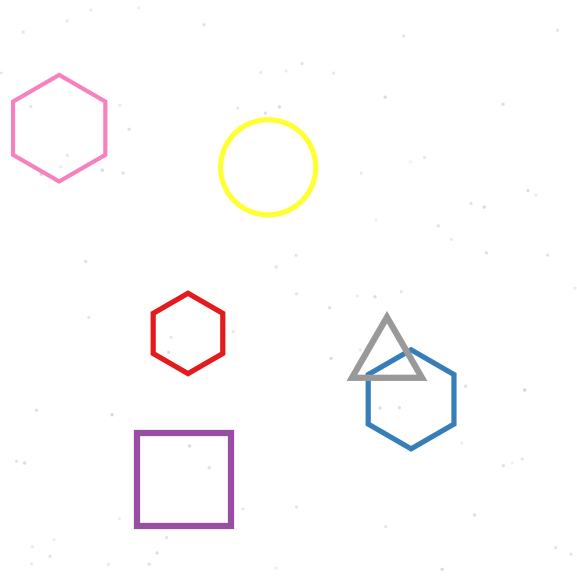[{"shape": "hexagon", "thickness": 2.5, "radius": 0.35, "center": [0.326, 0.422]}, {"shape": "hexagon", "thickness": 2.5, "radius": 0.43, "center": [0.712, 0.308]}, {"shape": "square", "thickness": 3, "radius": 0.4, "center": [0.318, 0.169]}, {"shape": "circle", "thickness": 2.5, "radius": 0.41, "center": [0.464, 0.709]}, {"shape": "hexagon", "thickness": 2, "radius": 0.46, "center": [0.102, 0.777]}, {"shape": "triangle", "thickness": 3, "radius": 0.35, "center": [0.67, 0.38]}]